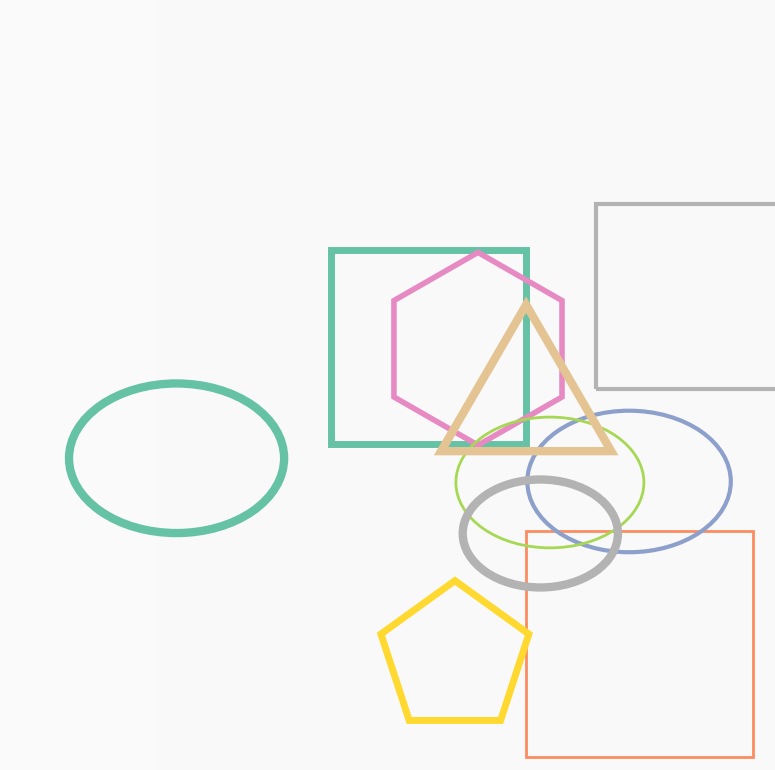[{"shape": "square", "thickness": 2.5, "radius": 0.63, "center": [0.553, 0.549]}, {"shape": "oval", "thickness": 3, "radius": 0.69, "center": [0.228, 0.405]}, {"shape": "square", "thickness": 1, "radius": 0.73, "center": [0.825, 0.163]}, {"shape": "oval", "thickness": 1.5, "radius": 0.66, "center": [0.812, 0.375]}, {"shape": "hexagon", "thickness": 2, "radius": 0.63, "center": [0.617, 0.547]}, {"shape": "oval", "thickness": 1, "radius": 0.61, "center": [0.71, 0.373]}, {"shape": "pentagon", "thickness": 2.5, "radius": 0.5, "center": [0.587, 0.146]}, {"shape": "triangle", "thickness": 3, "radius": 0.63, "center": [0.679, 0.477]}, {"shape": "square", "thickness": 1.5, "radius": 0.6, "center": [0.89, 0.615]}, {"shape": "oval", "thickness": 3, "radius": 0.5, "center": [0.697, 0.307]}]